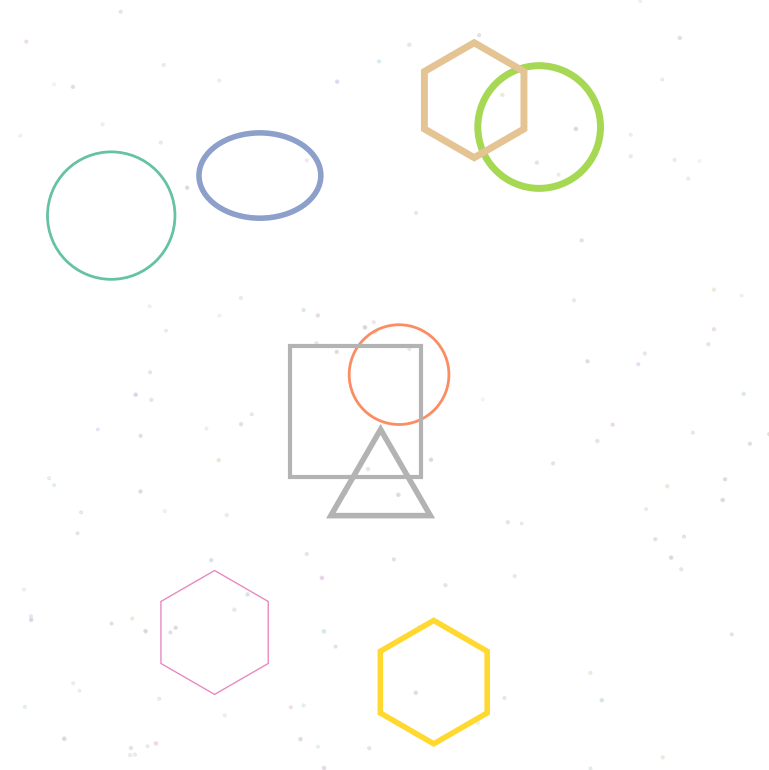[{"shape": "circle", "thickness": 1, "radius": 0.41, "center": [0.144, 0.72]}, {"shape": "circle", "thickness": 1, "radius": 0.32, "center": [0.518, 0.513]}, {"shape": "oval", "thickness": 2, "radius": 0.4, "center": [0.338, 0.772]}, {"shape": "hexagon", "thickness": 0.5, "radius": 0.4, "center": [0.279, 0.179]}, {"shape": "circle", "thickness": 2.5, "radius": 0.4, "center": [0.7, 0.835]}, {"shape": "hexagon", "thickness": 2, "radius": 0.4, "center": [0.563, 0.114]}, {"shape": "hexagon", "thickness": 2.5, "radius": 0.37, "center": [0.616, 0.87]}, {"shape": "triangle", "thickness": 2, "radius": 0.37, "center": [0.494, 0.368]}, {"shape": "square", "thickness": 1.5, "radius": 0.43, "center": [0.462, 0.466]}]